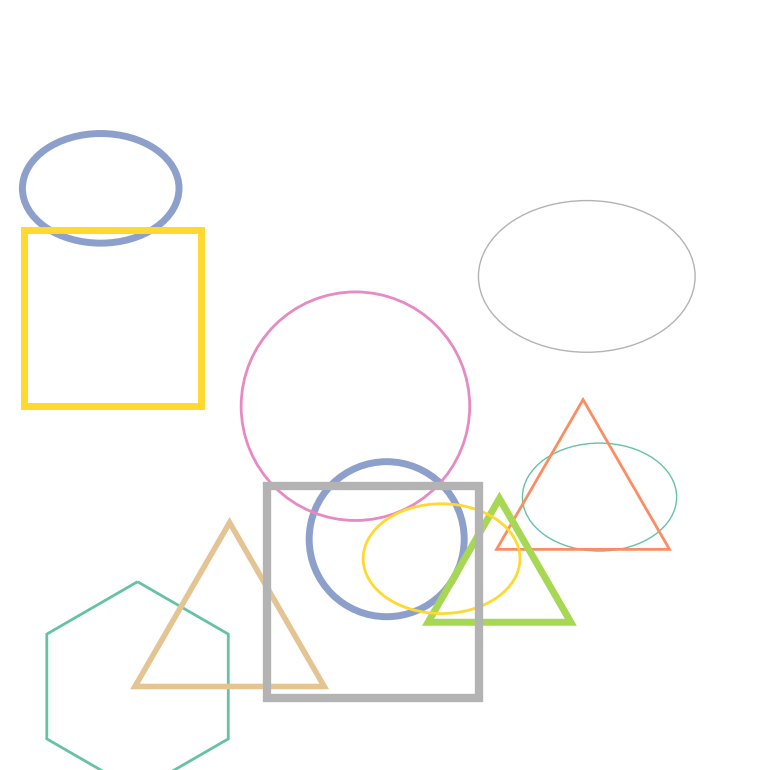[{"shape": "hexagon", "thickness": 1, "radius": 0.68, "center": [0.179, 0.108]}, {"shape": "oval", "thickness": 0.5, "radius": 0.5, "center": [0.779, 0.354]}, {"shape": "triangle", "thickness": 1, "radius": 0.65, "center": [0.757, 0.351]}, {"shape": "oval", "thickness": 2.5, "radius": 0.51, "center": [0.131, 0.755]}, {"shape": "circle", "thickness": 2.5, "radius": 0.5, "center": [0.502, 0.3]}, {"shape": "circle", "thickness": 1, "radius": 0.74, "center": [0.462, 0.472]}, {"shape": "triangle", "thickness": 2.5, "radius": 0.54, "center": [0.649, 0.245]}, {"shape": "oval", "thickness": 1, "radius": 0.51, "center": [0.573, 0.274]}, {"shape": "square", "thickness": 2.5, "radius": 0.57, "center": [0.146, 0.587]}, {"shape": "triangle", "thickness": 2, "radius": 0.71, "center": [0.298, 0.179]}, {"shape": "oval", "thickness": 0.5, "radius": 0.7, "center": [0.762, 0.641]}, {"shape": "square", "thickness": 3, "radius": 0.69, "center": [0.485, 0.231]}]